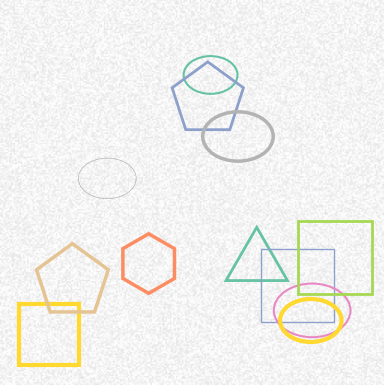[{"shape": "oval", "thickness": 1.5, "radius": 0.35, "center": [0.547, 0.805]}, {"shape": "triangle", "thickness": 2, "radius": 0.46, "center": [0.667, 0.317]}, {"shape": "hexagon", "thickness": 2.5, "radius": 0.39, "center": [0.386, 0.315]}, {"shape": "pentagon", "thickness": 2, "radius": 0.49, "center": [0.54, 0.742]}, {"shape": "square", "thickness": 1, "radius": 0.47, "center": [0.773, 0.258]}, {"shape": "oval", "thickness": 1.5, "radius": 0.5, "center": [0.811, 0.194]}, {"shape": "square", "thickness": 2, "radius": 0.47, "center": [0.87, 0.33]}, {"shape": "square", "thickness": 3, "radius": 0.39, "center": [0.127, 0.131]}, {"shape": "oval", "thickness": 3, "radius": 0.4, "center": [0.807, 0.168]}, {"shape": "pentagon", "thickness": 2.5, "radius": 0.49, "center": [0.188, 0.269]}, {"shape": "oval", "thickness": 0.5, "radius": 0.38, "center": [0.279, 0.537]}, {"shape": "oval", "thickness": 2.5, "radius": 0.46, "center": [0.618, 0.645]}]